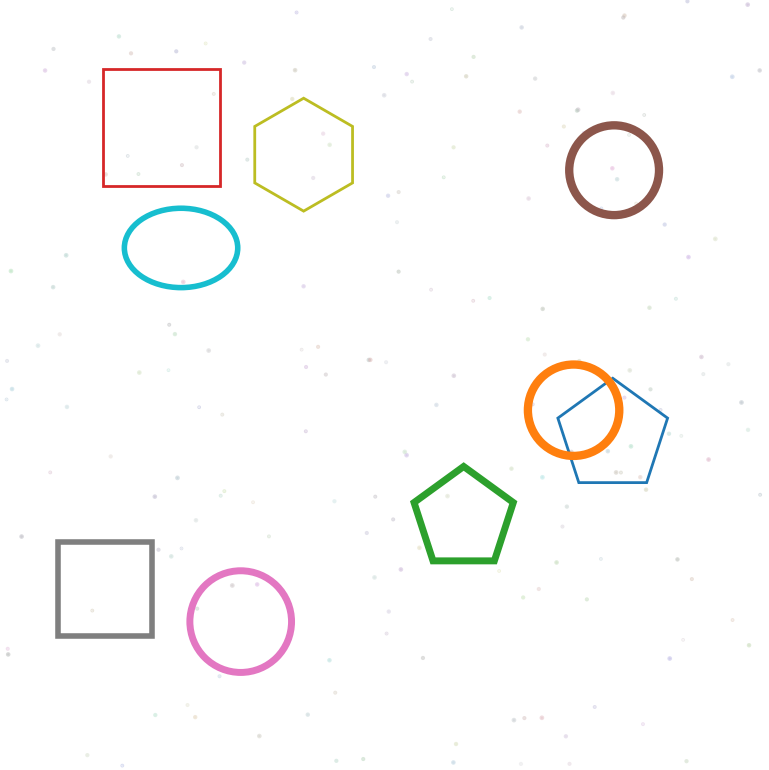[{"shape": "pentagon", "thickness": 1, "radius": 0.37, "center": [0.796, 0.434]}, {"shape": "circle", "thickness": 3, "radius": 0.3, "center": [0.745, 0.467]}, {"shape": "pentagon", "thickness": 2.5, "radius": 0.34, "center": [0.602, 0.326]}, {"shape": "square", "thickness": 1, "radius": 0.38, "center": [0.21, 0.834]}, {"shape": "circle", "thickness": 3, "radius": 0.29, "center": [0.798, 0.779]}, {"shape": "circle", "thickness": 2.5, "radius": 0.33, "center": [0.313, 0.193]}, {"shape": "square", "thickness": 2, "radius": 0.31, "center": [0.136, 0.235]}, {"shape": "hexagon", "thickness": 1, "radius": 0.37, "center": [0.394, 0.799]}, {"shape": "oval", "thickness": 2, "radius": 0.37, "center": [0.235, 0.678]}]